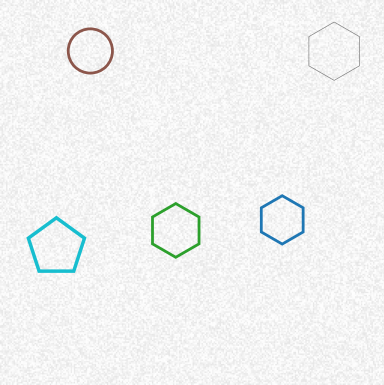[{"shape": "hexagon", "thickness": 2, "radius": 0.31, "center": [0.733, 0.429]}, {"shape": "hexagon", "thickness": 2, "radius": 0.35, "center": [0.457, 0.401]}, {"shape": "circle", "thickness": 2, "radius": 0.29, "center": [0.235, 0.868]}, {"shape": "hexagon", "thickness": 0.5, "radius": 0.38, "center": [0.868, 0.867]}, {"shape": "pentagon", "thickness": 2.5, "radius": 0.38, "center": [0.147, 0.358]}]